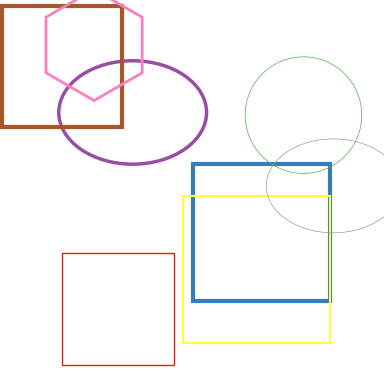[{"shape": "square", "thickness": 1, "radius": 0.73, "center": [0.306, 0.197]}, {"shape": "square", "thickness": 3, "radius": 0.89, "center": [0.678, 0.397]}, {"shape": "circle", "thickness": 0.5, "radius": 0.76, "center": [0.788, 0.701]}, {"shape": "oval", "thickness": 2.5, "radius": 0.96, "center": [0.345, 0.708]}, {"shape": "square", "thickness": 1.5, "radius": 0.96, "center": [0.666, 0.301]}, {"shape": "square", "thickness": 3, "radius": 0.78, "center": [0.162, 0.827]}, {"shape": "hexagon", "thickness": 2, "radius": 0.72, "center": [0.244, 0.883]}, {"shape": "oval", "thickness": 0.5, "radius": 0.87, "center": [0.866, 0.517]}]